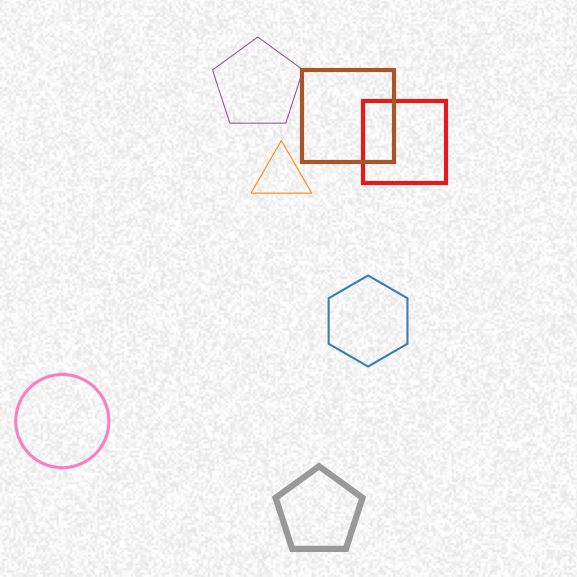[{"shape": "square", "thickness": 2, "radius": 0.36, "center": [0.7, 0.753]}, {"shape": "hexagon", "thickness": 1, "radius": 0.39, "center": [0.637, 0.443]}, {"shape": "pentagon", "thickness": 0.5, "radius": 0.41, "center": [0.446, 0.853]}, {"shape": "triangle", "thickness": 0.5, "radius": 0.3, "center": [0.487, 0.695]}, {"shape": "square", "thickness": 2, "radius": 0.4, "center": [0.603, 0.798]}, {"shape": "circle", "thickness": 1.5, "radius": 0.4, "center": [0.108, 0.27]}, {"shape": "pentagon", "thickness": 3, "radius": 0.4, "center": [0.552, 0.113]}]